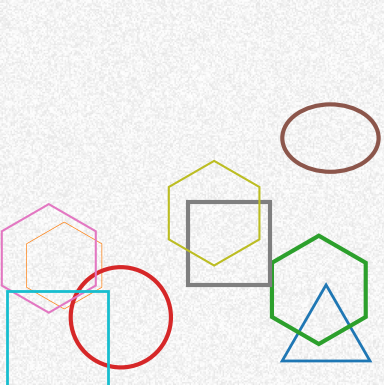[{"shape": "triangle", "thickness": 2, "radius": 0.66, "center": [0.847, 0.128]}, {"shape": "hexagon", "thickness": 0.5, "radius": 0.56, "center": [0.167, 0.31]}, {"shape": "hexagon", "thickness": 3, "radius": 0.7, "center": [0.828, 0.247]}, {"shape": "circle", "thickness": 3, "radius": 0.65, "center": [0.314, 0.176]}, {"shape": "oval", "thickness": 3, "radius": 0.63, "center": [0.858, 0.641]}, {"shape": "hexagon", "thickness": 1.5, "radius": 0.7, "center": [0.127, 0.329]}, {"shape": "square", "thickness": 3, "radius": 0.54, "center": [0.595, 0.368]}, {"shape": "hexagon", "thickness": 1.5, "radius": 0.68, "center": [0.556, 0.446]}, {"shape": "square", "thickness": 2, "radius": 0.66, "center": [0.149, 0.112]}]